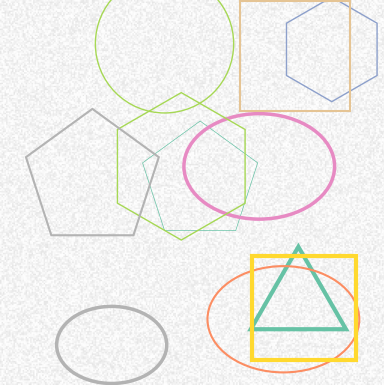[{"shape": "triangle", "thickness": 3, "radius": 0.71, "center": [0.775, 0.216]}, {"shape": "pentagon", "thickness": 0.5, "radius": 0.79, "center": [0.52, 0.528]}, {"shape": "oval", "thickness": 1.5, "radius": 0.99, "center": [0.736, 0.171]}, {"shape": "hexagon", "thickness": 1, "radius": 0.68, "center": [0.862, 0.872]}, {"shape": "oval", "thickness": 2.5, "radius": 0.98, "center": [0.673, 0.568]}, {"shape": "hexagon", "thickness": 1, "radius": 0.96, "center": [0.471, 0.568]}, {"shape": "circle", "thickness": 1, "radius": 0.9, "center": [0.427, 0.886]}, {"shape": "square", "thickness": 3, "radius": 0.68, "center": [0.79, 0.2]}, {"shape": "square", "thickness": 1.5, "radius": 0.72, "center": [0.766, 0.854]}, {"shape": "oval", "thickness": 2.5, "radius": 0.72, "center": [0.29, 0.104]}, {"shape": "pentagon", "thickness": 1.5, "radius": 0.91, "center": [0.24, 0.536]}]